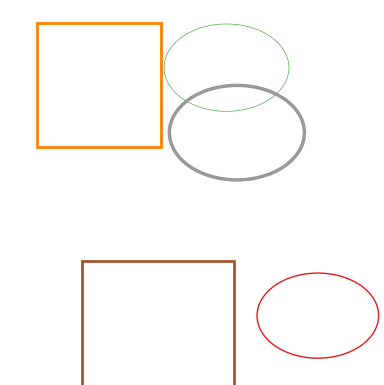[{"shape": "oval", "thickness": 1, "radius": 0.79, "center": [0.826, 0.18]}, {"shape": "oval", "thickness": 0.5, "radius": 0.81, "center": [0.588, 0.824]}, {"shape": "square", "thickness": 2, "radius": 0.8, "center": [0.258, 0.78]}, {"shape": "square", "thickness": 2, "radius": 0.99, "center": [0.41, 0.124]}, {"shape": "oval", "thickness": 2.5, "radius": 0.88, "center": [0.615, 0.655]}]